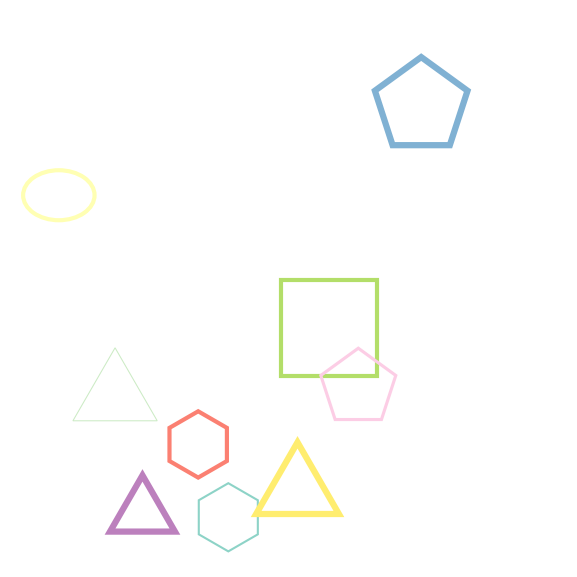[{"shape": "hexagon", "thickness": 1, "radius": 0.3, "center": [0.395, 0.103]}, {"shape": "oval", "thickness": 2, "radius": 0.31, "center": [0.102, 0.661]}, {"shape": "hexagon", "thickness": 2, "radius": 0.29, "center": [0.343, 0.23]}, {"shape": "pentagon", "thickness": 3, "radius": 0.42, "center": [0.729, 0.816]}, {"shape": "square", "thickness": 2, "radius": 0.41, "center": [0.57, 0.431]}, {"shape": "pentagon", "thickness": 1.5, "radius": 0.34, "center": [0.62, 0.328]}, {"shape": "triangle", "thickness": 3, "radius": 0.32, "center": [0.247, 0.111]}, {"shape": "triangle", "thickness": 0.5, "radius": 0.42, "center": [0.199, 0.313]}, {"shape": "triangle", "thickness": 3, "radius": 0.41, "center": [0.515, 0.15]}]